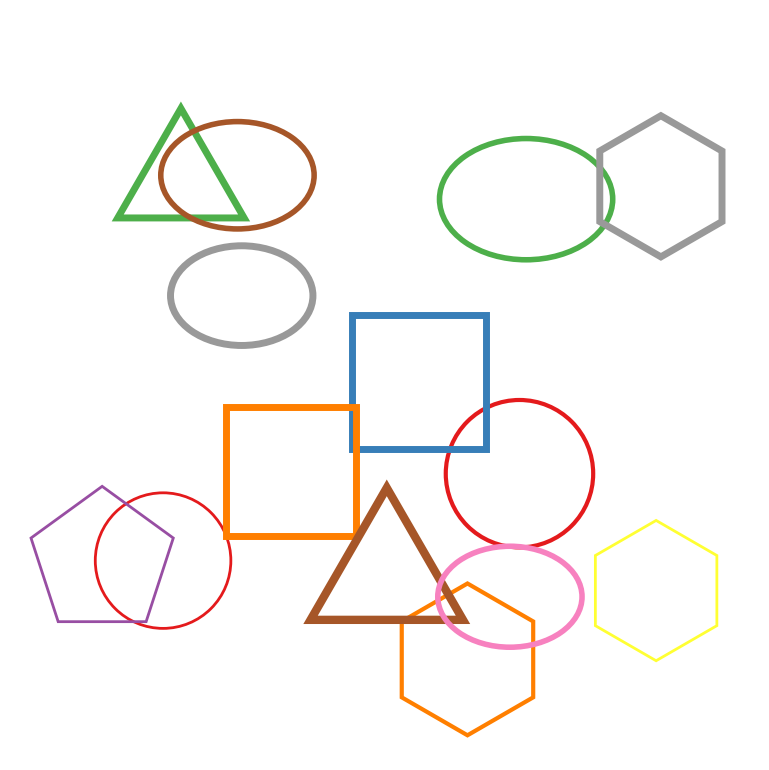[{"shape": "circle", "thickness": 1, "radius": 0.44, "center": [0.212, 0.272]}, {"shape": "circle", "thickness": 1.5, "radius": 0.48, "center": [0.675, 0.385]}, {"shape": "square", "thickness": 2.5, "radius": 0.44, "center": [0.545, 0.504]}, {"shape": "triangle", "thickness": 2.5, "radius": 0.47, "center": [0.235, 0.764]}, {"shape": "oval", "thickness": 2, "radius": 0.56, "center": [0.683, 0.741]}, {"shape": "pentagon", "thickness": 1, "radius": 0.49, "center": [0.133, 0.271]}, {"shape": "hexagon", "thickness": 1.5, "radius": 0.49, "center": [0.607, 0.144]}, {"shape": "square", "thickness": 2.5, "radius": 0.42, "center": [0.378, 0.388]}, {"shape": "hexagon", "thickness": 1, "radius": 0.46, "center": [0.852, 0.233]}, {"shape": "triangle", "thickness": 3, "radius": 0.57, "center": [0.502, 0.252]}, {"shape": "oval", "thickness": 2, "radius": 0.5, "center": [0.308, 0.772]}, {"shape": "oval", "thickness": 2, "radius": 0.47, "center": [0.662, 0.225]}, {"shape": "oval", "thickness": 2.5, "radius": 0.46, "center": [0.314, 0.616]}, {"shape": "hexagon", "thickness": 2.5, "radius": 0.46, "center": [0.858, 0.758]}]